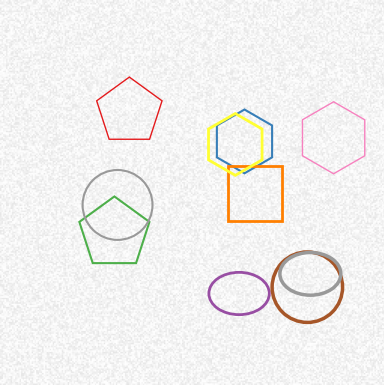[{"shape": "pentagon", "thickness": 1, "radius": 0.45, "center": [0.336, 0.711]}, {"shape": "hexagon", "thickness": 1.5, "radius": 0.41, "center": [0.635, 0.633]}, {"shape": "pentagon", "thickness": 1.5, "radius": 0.48, "center": [0.297, 0.394]}, {"shape": "oval", "thickness": 2, "radius": 0.39, "center": [0.621, 0.238]}, {"shape": "square", "thickness": 2, "radius": 0.35, "center": [0.663, 0.498]}, {"shape": "hexagon", "thickness": 2, "radius": 0.4, "center": [0.611, 0.625]}, {"shape": "circle", "thickness": 2.5, "radius": 0.46, "center": [0.798, 0.254]}, {"shape": "hexagon", "thickness": 1, "radius": 0.47, "center": [0.867, 0.642]}, {"shape": "oval", "thickness": 2.5, "radius": 0.4, "center": [0.806, 0.289]}, {"shape": "circle", "thickness": 1.5, "radius": 0.45, "center": [0.305, 0.468]}]